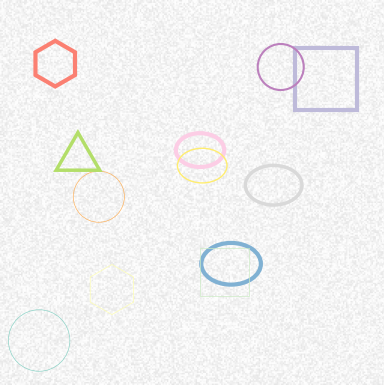[{"shape": "circle", "thickness": 0.5, "radius": 0.4, "center": [0.102, 0.116]}, {"shape": "hexagon", "thickness": 0.5, "radius": 0.33, "center": [0.291, 0.248]}, {"shape": "square", "thickness": 3, "radius": 0.4, "center": [0.846, 0.795]}, {"shape": "hexagon", "thickness": 3, "radius": 0.3, "center": [0.143, 0.835]}, {"shape": "oval", "thickness": 3, "radius": 0.39, "center": [0.6, 0.315]}, {"shape": "circle", "thickness": 0.5, "radius": 0.33, "center": [0.257, 0.489]}, {"shape": "triangle", "thickness": 2.5, "radius": 0.33, "center": [0.202, 0.591]}, {"shape": "oval", "thickness": 3, "radius": 0.31, "center": [0.52, 0.61]}, {"shape": "oval", "thickness": 2.5, "radius": 0.37, "center": [0.711, 0.519]}, {"shape": "circle", "thickness": 1.5, "radius": 0.3, "center": [0.729, 0.826]}, {"shape": "square", "thickness": 0.5, "radius": 0.31, "center": [0.583, 0.294]}, {"shape": "oval", "thickness": 1, "radius": 0.32, "center": [0.525, 0.57]}]